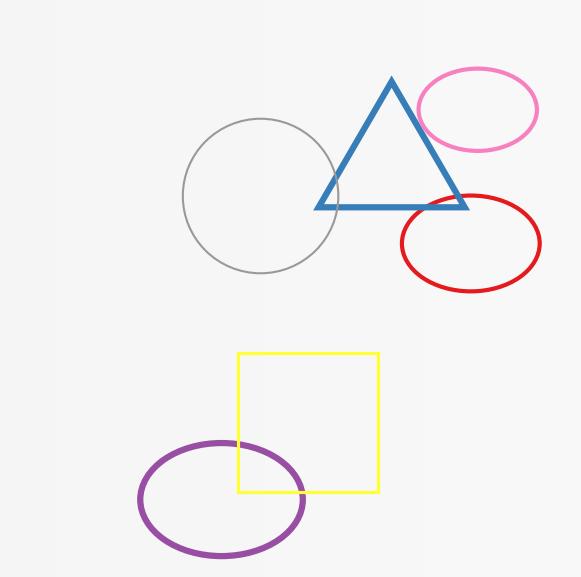[{"shape": "oval", "thickness": 2, "radius": 0.59, "center": [0.81, 0.578]}, {"shape": "triangle", "thickness": 3, "radius": 0.73, "center": [0.674, 0.713]}, {"shape": "oval", "thickness": 3, "radius": 0.7, "center": [0.381, 0.134]}, {"shape": "square", "thickness": 1.5, "radius": 0.6, "center": [0.529, 0.267]}, {"shape": "oval", "thickness": 2, "radius": 0.51, "center": [0.822, 0.809]}, {"shape": "circle", "thickness": 1, "radius": 0.67, "center": [0.448, 0.66]}]